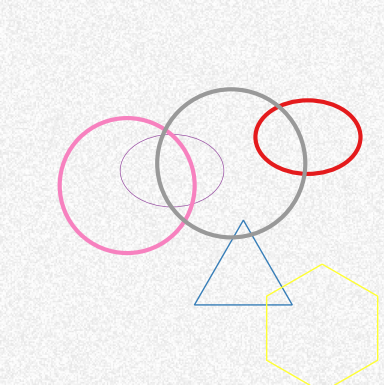[{"shape": "oval", "thickness": 3, "radius": 0.68, "center": [0.8, 0.644]}, {"shape": "triangle", "thickness": 1, "radius": 0.73, "center": [0.632, 0.281]}, {"shape": "oval", "thickness": 0.5, "radius": 0.67, "center": [0.447, 0.557]}, {"shape": "hexagon", "thickness": 1, "radius": 0.83, "center": [0.837, 0.148]}, {"shape": "circle", "thickness": 3, "radius": 0.88, "center": [0.33, 0.518]}, {"shape": "circle", "thickness": 3, "radius": 0.96, "center": [0.601, 0.576]}]